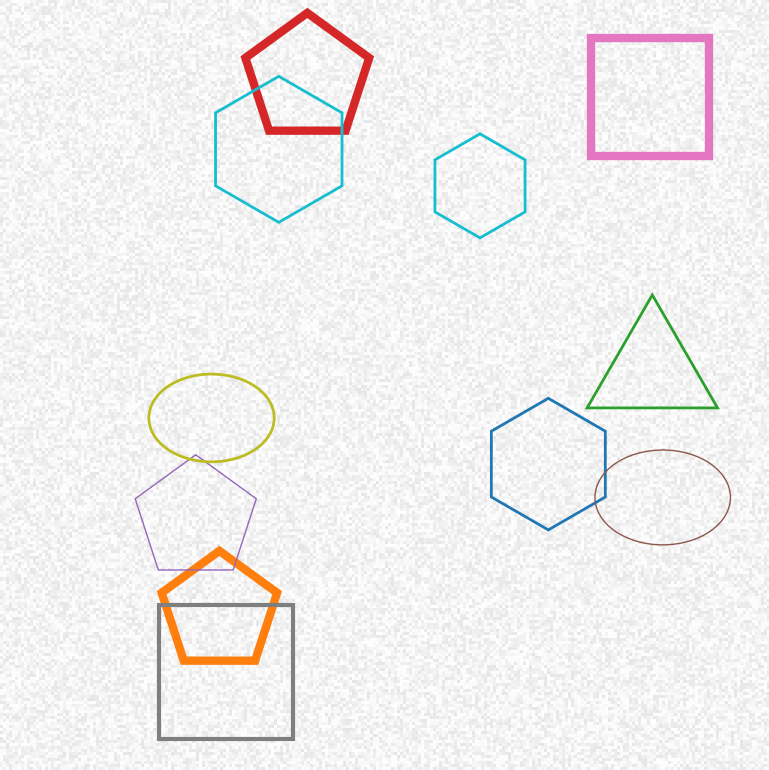[{"shape": "hexagon", "thickness": 1, "radius": 0.43, "center": [0.712, 0.397]}, {"shape": "pentagon", "thickness": 3, "radius": 0.39, "center": [0.285, 0.206]}, {"shape": "triangle", "thickness": 1, "radius": 0.49, "center": [0.847, 0.519]}, {"shape": "pentagon", "thickness": 3, "radius": 0.42, "center": [0.399, 0.899]}, {"shape": "pentagon", "thickness": 0.5, "radius": 0.41, "center": [0.254, 0.327]}, {"shape": "oval", "thickness": 0.5, "radius": 0.44, "center": [0.861, 0.354]}, {"shape": "square", "thickness": 3, "radius": 0.38, "center": [0.844, 0.874]}, {"shape": "square", "thickness": 1.5, "radius": 0.43, "center": [0.294, 0.127]}, {"shape": "oval", "thickness": 1, "radius": 0.41, "center": [0.275, 0.457]}, {"shape": "hexagon", "thickness": 1, "radius": 0.47, "center": [0.362, 0.806]}, {"shape": "hexagon", "thickness": 1, "radius": 0.34, "center": [0.623, 0.759]}]